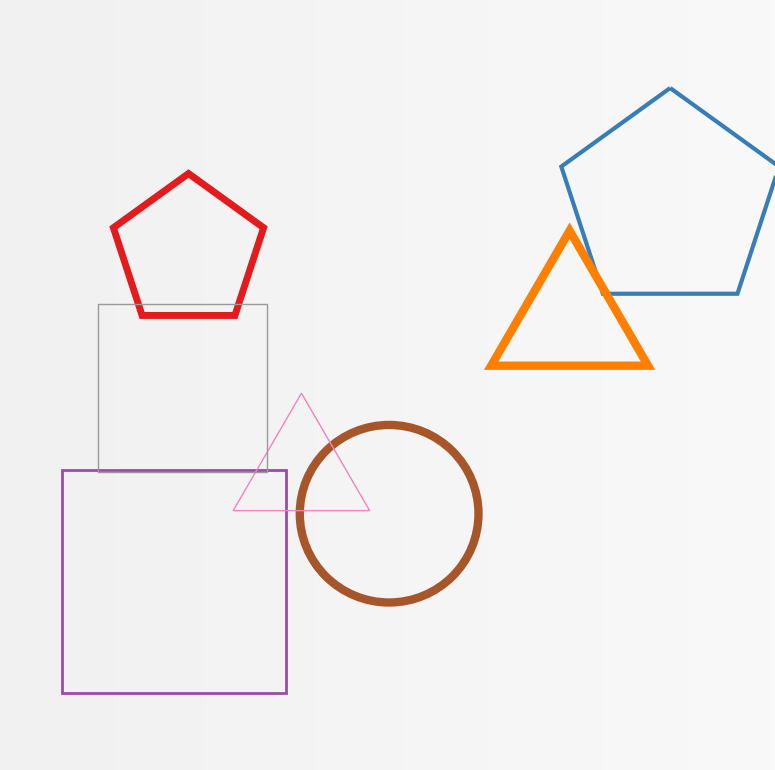[{"shape": "pentagon", "thickness": 2.5, "radius": 0.51, "center": [0.243, 0.673]}, {"shape": "pentagon", "thickness": 1.5, "radius": 0.74, "center": [0.865, 0.738]}, {"shape": "square", "thickness": 1, "radius": 0.72, "center": [0.224, 0.245]}, {"shape": "triangle", "thickness": 3, "radius": 0.58, "center": [0.735, 0.584]}, {"shape": "circle", "thickness": 3, "radius": 0.58, "center": [0.502, 0.333]}, {"shape": "triangle", "thickness": 0.5, "radius": 0.51, "center": [0.389, 0.388]}, {"shape": "square", "thickness": 0.5, "radius": 0.55, "center": [0.235, 0.496]}]